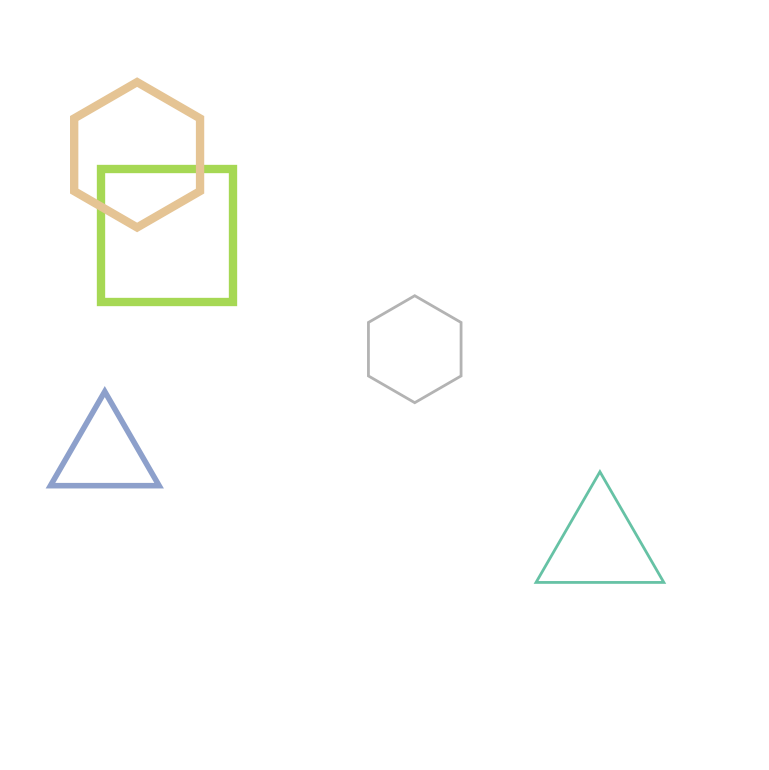[{"shape": "triangle", "thickness": 1, "radius": 0.48, "center": [0.779, 0.292]}, {"shape": "triangle", "thickness": 2, "radius": 0.41, "center": [0.136, 0.41]}, {"shape": "square", "thickness": 3, "radius": 0.43, "center": [0.217, 0.694]}, {"shape": "hexagon", "thickness": 3, "radius": 0.47, "center": [0.178, 0.799]}, {"shape": "hexagon", "thickness": 1, "radius": 0.35, "center": [0.539, 0.546]}]